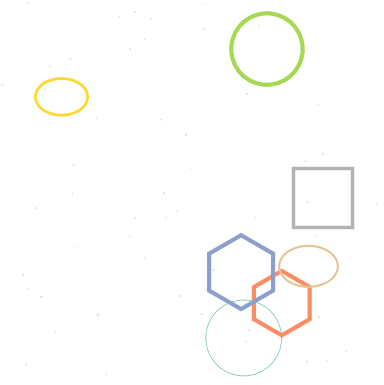[{"shape": "circle", "thickness": 0.5, "radius": 0.49, "center": [0.633, 0.122]}, {"shape": "hexagon", "thickness": 3, "radius": 0.42, "center": [0.732, 0.213]}, {"shape": "hexagon", "thickness": 3, "radius": 0.48, "center": [0.626, 0.293]}, {"shape": "circle", "thickness": 3, "radius": 0.46, "center": [0.693, 0.873]}, {"shape": "oval", "thickness": 2, "radius": 0.34, "center": [0.16, 0.748]}, {"shape": "oval", "thickness": 1.5, "radius": 0.38, "center": [0.801, 0.308]}, {"shape": "square", "thickness": 2.5, "radius": 0.38, "center": [0.839, 0.488]}]